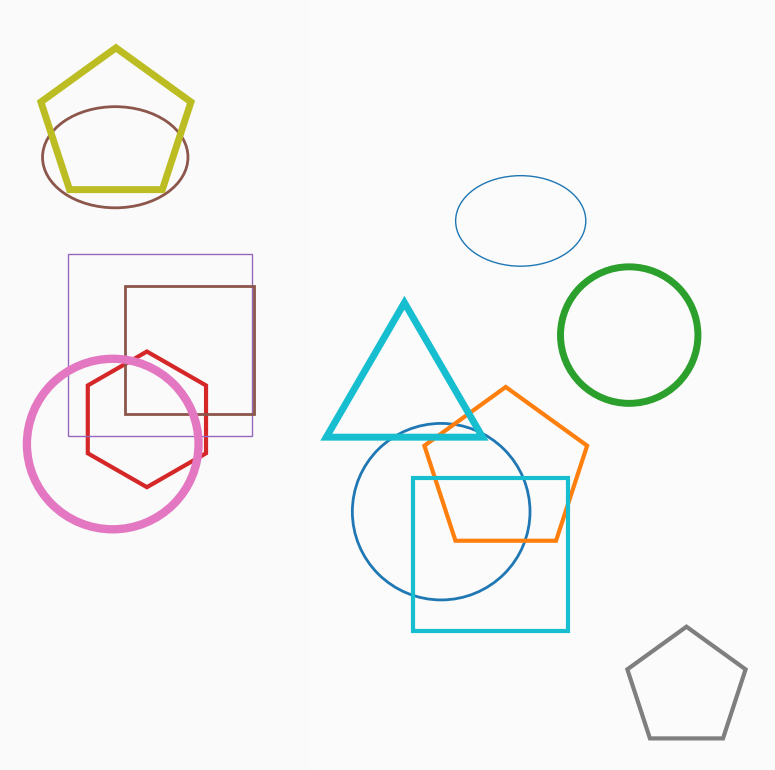[{"shape": "circle", "thickness": 1, "radius": 0.57, "center": [0.569, 0.335]}, {"shape": "oval", "thickness": 0.5, "radius": 0.42, "center": [0.672, 0.713]}, {"shape": "pentagon", "thickness": 1.5, "radius": 0.55, "center": [0.653, 0.387]}, {"shape": "circle", "thickness": 2.5, "radius": 0.44, "center": [0.812, 0.565]}, {"shape": "hexagon", "thickness": 1.5, "radius": 0.44, "center": [0.19, 0.455]}, {"shape": "square", "thickness": 0.5, "radius": 0.59, "center": [0.206, 0.552]}, {"shape": "oval", "thickness": 1, "radius": 0.47, "center": [0.149, 0.796]}, {"shape": "square", "thickness": 1, "radius": 0.41, "center": [0.245, 0.546]}, {"shape": "circle", "thickness": 3, "radius": 0.55, "center": [0.145, 0.423]}, {"shape": "pentagon", "thickness": 1.5, "radius": 0.4, "center": [0.886, 0.106]}, {"shape": "pentagon", "thickness": 2.5, "radius": 0.51, "center": [0.15, 0.836]}, {"shape": "triangle", "thickness": 2.5, "radius": 0.58, "center": [0.522, 0.49]}, {"shape": "square", "thickness": 1.5, "radius": 0.5, "center": [0.633, 0.28]}]